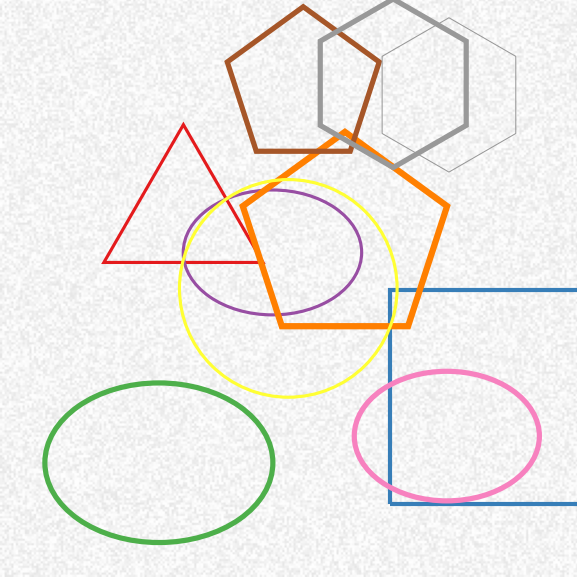[{"shape": "triangle", "thickness": 1.5, "radius": 0.8, "center": [0.318, 0.624]}, {"shape": "square", "thickness": 2, "radius": 0.92, "center": [0.86, 0.312]}, {"shape": "oval", "thickness": 2.5, "radius": 0.99, "center": [0.275, 0.198]}, {"shape": "oval", "thickness": 1.5, "radius": 0.77, "center": [0.472, 0.562]}, {"shape": "pentagon", "thickness": 3, "radius": 0.93, "center": [0.597, 0.585]}, {"shape": "circle", "thickness": 1.5, "radius": 0.94, "center": [0.499, 0.5]}, {"shape": "pentagon", "thickness": 2.5, "radius": 0.69, "center": [0.525, 0.849]}, {"shape": "oval", "thickness": 2.5, "radius": 0.8, "center": [0.774, 0.244]}, {"shape": "hexagon", "thickness": 0.5, "radius": 0.67, "center": [0.777, 0.835]}, {"shape": "hexagon", "thickness": 2.5, "radius": 0.73, "center": [0.681, 0.855]}]